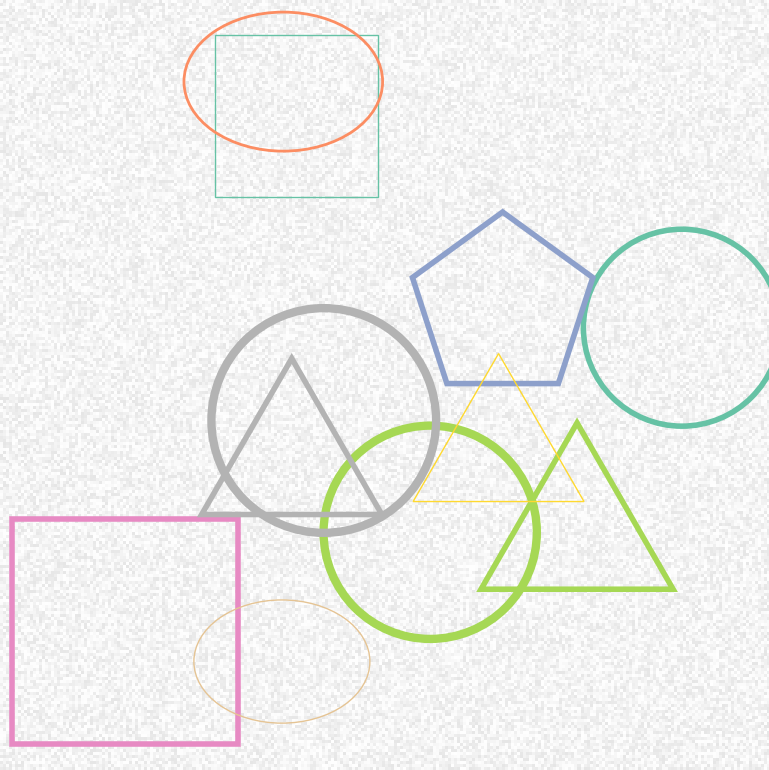[{"shape": "square", "thickness": 0.5, "radius": 0.53, "center": [0.385, 0.849]}, {"shape": "circle", "thickness": 2, "radius": 0.64, "center": [0.886, 0.574]}, {"shape": "oval", "thickness": 1, "radius": 0.64, "center": [0.368, 0.894]}, {"shape": "pentagon", "thickness": 2, "radius": 0.62, "center": [0.653, 0.601]}, {"shape": "square", "thickness": 2, "radius": 0.73, "center": [0.162, 0.18]}, {"shape": "triangle", "thickness": 2, "radius": 0.72, "center": [0.749, 0.307]}, {"shape": "circle", "thickness": 3, "radius": 0.69, "center": [0.559, 0.309]}, {"shape": "triangle", "thickness": 0.5, "radius": 0.64, "center": [0.647, 0.413]}, {"shape": "oval", "thickness": 0.5, "radius": 0.57, "center": [0.366, 0.141]}, {"shape": "triangle", "thickness": 2, "radius": 0.68, "center": [0.379, 0.399]}, {"shape": "circle", "thickness": 3, "radius": 0.73, "center": [0.42, 0.454]}]